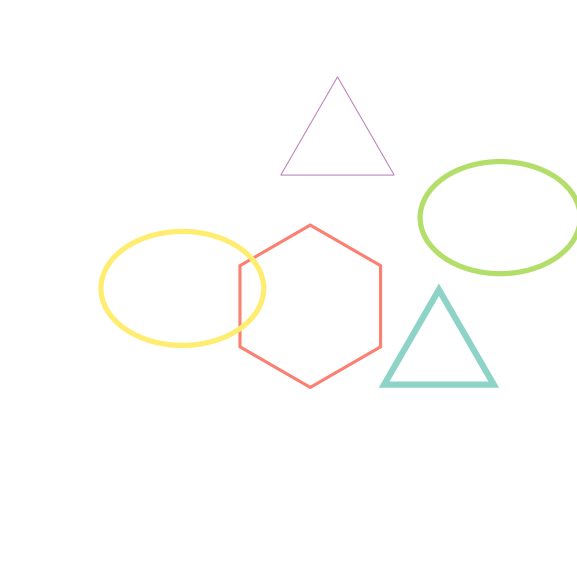[{"shape": "triangle", "thickness": 3, "radius": 0.55, "center": [0.76, 0.388]}, {"shape": "hexagon", "thickness": 1.5, "radius": 0.7, "center": [0.537, 0.469]}, {"shape": "oval", "thickness": 2.5, "radius": 0.69, "center": [0.866, 0.622]}, {"shape": "triangle", "thickness": 0.5, "radius": 0.57, "center": [0.584, 0.753]}, {"shape": "oval", "thickness": 2.5, "radius": 0.7, "center": [0.316, 0.5]}]